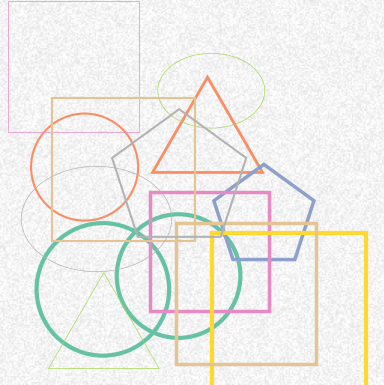[{"shape": "circle", "thickness": 3, "radius": 0.8, "center": [0.464, 0.283]}, {"shape": "circle", "thickness": 3, "radius": 0.86, "center": [0.267, 0.248]}, {"shape": "circle", "thickness": 1.5, "radius": 0.7, "center": [0.22, 0.566]}, {"shape": "triangle", "thickness": 2, "radius": 0.82, "center": [0.539, 0.635]}, {"shape": "pentagon", "thickness": 2.5, "radius": 0.68, "center": [0.685, 0.436]}, {"shape": "square", "thickness": 2.5, "radius": 0.77, "center": [0.543, 0.346]}, {"shape": "square", "thickness": 0.5, "radius": 0.85, "center": [0.19, 0.827]}, {"shape": "oval", "thickness": 0.5, "radius": 0.69, "center": [0.549, 0.764]}, {"shape": "triangle", "thickness": 0.5, "radius": 0.83, "center": [0.27, 0.126]}, {"shape": "square", "thickness": 3, "radius": 1.0, "center": [0.751, 0.194]}, {"shape": "square", "thickness": 2.5, "radius": 0.91, "center": [0.639, 0.238]}, {"shape": "square", "thickness": 1.5, "radius": 0.93, "center": [0.32, 0.56]}, {"shape": "pentagon", "thickness": 1.5, "radius": 0.92, "center": [0.465, 0.533]}, {"shape": "oval", "thickness": 0.5, "radius": 0.98, "center": [0.251, 0.431]}]